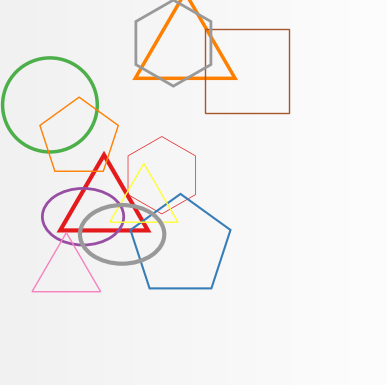[{"shape": "triangle", "thickness": 3, "radius": 0.65, "center": [0.268, 0.467]}, {"shape": "hexagon", "thickness": 0.5, "radius": 0.5, "center": [0.417, 0.545]}, {"shape": "pentagon", "thickness": 1.5, "radius": 0.68, "center": [0.466, 0.361]}, {"shape": "circle", "thickness": 2.5, "radius": 0.61, "center": [0.129, 0.727]}, {"shape": "oval", "thickness": 2, "radius": 0.52, "center": [0.214, 0.437]}, {"shape": "pentagon", "thickness": 1, "radius": 0.53, "center": [0.204, 0.641]}, {"shape": "triangle", "thickness": 2.5, "radius": 0.74, "center": [0.478, 0.871]}, {"shape": "triangle", "thickness": 1, "radius": 0.51, "center": [0.371, 0.474]}, {"shape": "square", "thickness": 1, "radius": 0.54, "center": [0.638, 0.815]}, {"shape": "triangle", "thickness": 1, "radius": 0.51, "center": [0.171, 0.293]}, {"shape": "hexagon", "thickness": 2, "radius": 0.56, "center": [0.447, 0.888]}, {"shape": "oval", "thickness": 3, "radius": 0.54, "center": [0.315, 0.391]}]